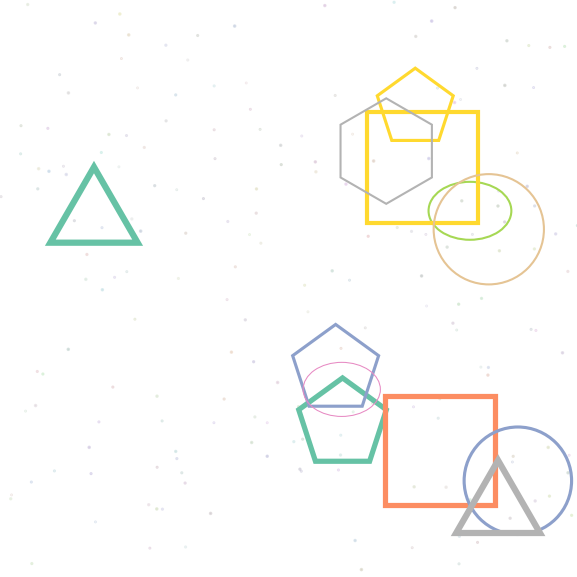[{"shape": "triangle", "thickness": 3, "radius": 0.44, "center": [0.163, 0.623]}, {"shape": "pentagon", "thickness": 2.5, "radius": 0.4, "center": [0.593, 0.265]}, {"shape": "square", "thickness": 2.5, "radius": 0.47, "center": [0.762, 0.219]}, {"shape": "pentagon", "thickness": 1.5, "radius": 0.39, "center": [0.581, 0.359]}, {"shape": "circle", "thickness": 1.5, "radius": 0.47, "center": [0.897, 0.167]}, {"shape": "oval", "thickness": 0.5, "radius": 0.33, "center": [0.592, 0.325]}, {"shape": "oval", "thickness": 1, "radius": 0.36, "center": [0.814, 0.634]}, {"shape": "square", "thickness": 2, "radius": 0.48, "center": [0.731, 0.709]}, {"shape": "pentagon", "thickness": 1.5, "radius": 0.35, "center": [0.719, 0.812]}, {"shape": "circle", "thickness": 1, "radius": 0.48, "center": [0.846, 0.602]}, {"shape": "hexagon", "thickness": 1, "radius": 0.46, "center": [0.669, 0.738]}, {"shape": "triangle", "thickness": 3, "radius": 0.42, "center": [0.862, 0.118]}]